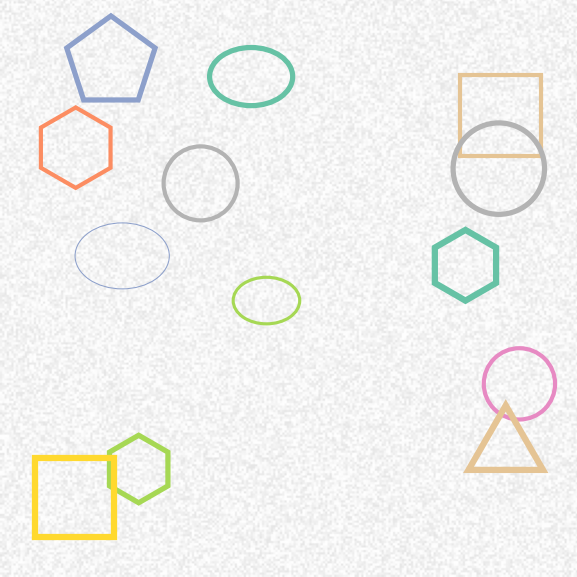[{"shape": "hexagon", "thickness": 3, "radius": 0.31, "center": [0.806, 0.54]}, {"shape": "oval", "thickness": 2.5, "radius": 0.36, "center": [0.435, 0.867]}, {"shape": "hexagon", "thickness": 2, "radius": 0.35, "center": [0.131, 0.743]}, {"shape": "pentagon", "thickness": 2.5, "radius": 0.4, "center": [0.192, 0.891]}, {"shape": "oval", "thickness": 0.5, "radius": 0.41, "center": [0.212, 0.556]}, {"shape": "circle", "thickness": 2, "radius": 0.31, "center": [0.899, 0.334]}, {"shape": "hexagon", "thickness": 2.5, "radius": 0.29, "center": [0.24, 0.187]}, {"shape": "oval", "thickness": 1.5, "radius": 0.29, "center": [0.461, 0.479]}, {"shape": "square", "thickness": 3, "radius": 0.34, "center": [0.13, 0.138]}, {"shape": "triangle", "thickness": 3, "radius": 0.37, "center": [0.876, 0.223]}, {"shape": "square", "thickness": 2, "radius": 0.35, "center": [0.867, 0.799]}, {"shape": "circle", "thickness": 2.5, "radius": 0.4, "center": [0.864, 0.707]}, {"shape": "circle", "thickness": 2, "radius": 0.32, "center": [0.347, 0.682]}]